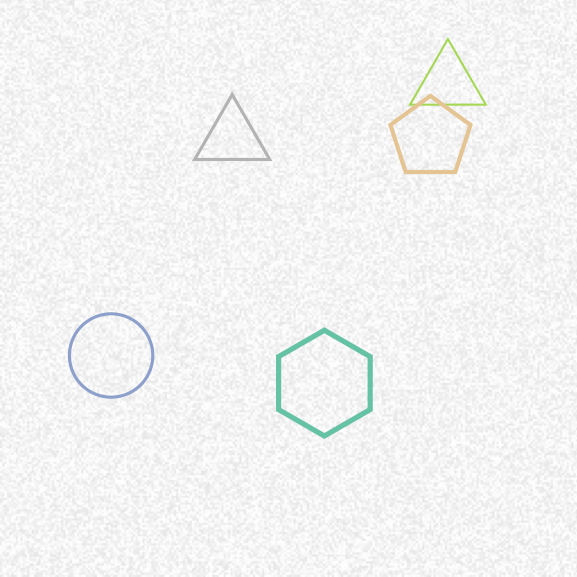[{"shape": "hexagon", "thickness": 2.5, "radius": 0.46, "center": [0.562, 0.336]}, {"shape": "circle", "thickness": 1.5, "radius": 0.36, "center": [0.192, 0.384]}, {"shape": "triangle", "thickness": 1, "radius": 0.38, "center": [0.776, 0.856]}, {"shape": "pentagon", "thickness": 2, "radius": 0.36, "center": [0.745, 0.76]}, {"shape": "triangle", "thickness": 1.5, "radius": 0.38, "center": [0.402, 0.76]}]